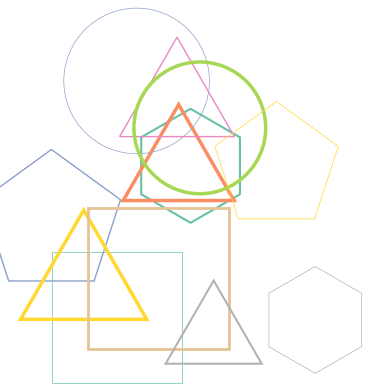[{"shape": "square", "thickness": 0.5, "radius": 0.85, "center": [0.303, 0.175]}, {"shape": "hexagon", "thickness": 1.5, "radius": 0.74, "center": [0.495, 0.569]}, {"shape": "triangle", "thickness": 2.5, "radius": 0.83, "center": [0.464, 0.562]}, {"shape": "circle", "thickness": 0.5, "radius": 0.95, "center": [0.355, 0.79]}, {"shape": "pentagon", "thickness": 1, "radius": 0.94, "center": [0.133, 0.423]}, {"shape": "triangle", "thickness": 1, "radius": 0.86, "center": [0.46, 0.731]}, {"shape": "circle", "thickness": 2.5, "radius": 0.86, "center": [0.519, 0.668]}, {"shape": "pentagon", "thickness": 0.5, "radius": 0.84, "center": [0.718, 0.568]}, {"shape": "triangle", "thickness": 2.5, "radius": 0.95, "center": [0.217, 0.265]}, {"shape": "square", "thickness": 2, "radius": 0.91, "center": [0.412, 0.276]}, {"shape": "triangle", "thickness": 1.5, "radius": 0.72, "center": [0.555, 0.127]}, {"shape": "hexagon", "thickness": 0.5, "radius": 0.69, "center": [0.819, 0.169]}]